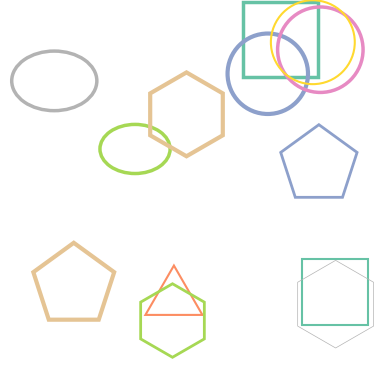[{"shape": "square", "thickness": 2.5, "radius": 0.49, "center": [0.729, 0.898]}, {"shape": "square", "thickness": 1.5, "radius": 0.43, "center": [0.87, 0.242]}, {"shape": "triangle", "thickness": 1.5, "radius": 0.43, "center": [0.452, 0.225]}, {"shape": "circle", "thickness": 3, "radius": 0.52, "center": [0.696, 0.808]}, {"shape": "pentagon", "thickness": 2, "radius": 0.52, "center": [0.828, 0.572]}, {"shape": "circle", "thickness": 2.5, "radius": 0.55, "center": [0.832, 0.871]}, {"shape": "oval", "thickness": 2.5, "radius": 0.46, "center": [0.351, 0.613]}, {"shape": "hexagon", "thickness": 2, "radius": 0.48, "center": [0.448, 0.167]}, {"shape": "circle", "thickness": 1.5, "radius": 0.54, "center": [0.813, 0.89]}, {"shape": "hexagon", "thickness": 3, "radius": 0.54, "center": [0.484, 0.703]}, {"shape": "pentagon", "thickness": 3, "radius": 0.55, "center": [0.192, 0.259]}, {"shape": "hexagon", "thickness": 0.5, "radius": 0.57, "center": [0.872, 0.21]}, {"shape": "oval", "thickness": 2.5, "radius": 0.55, "center": [0.141, 0.79]}]